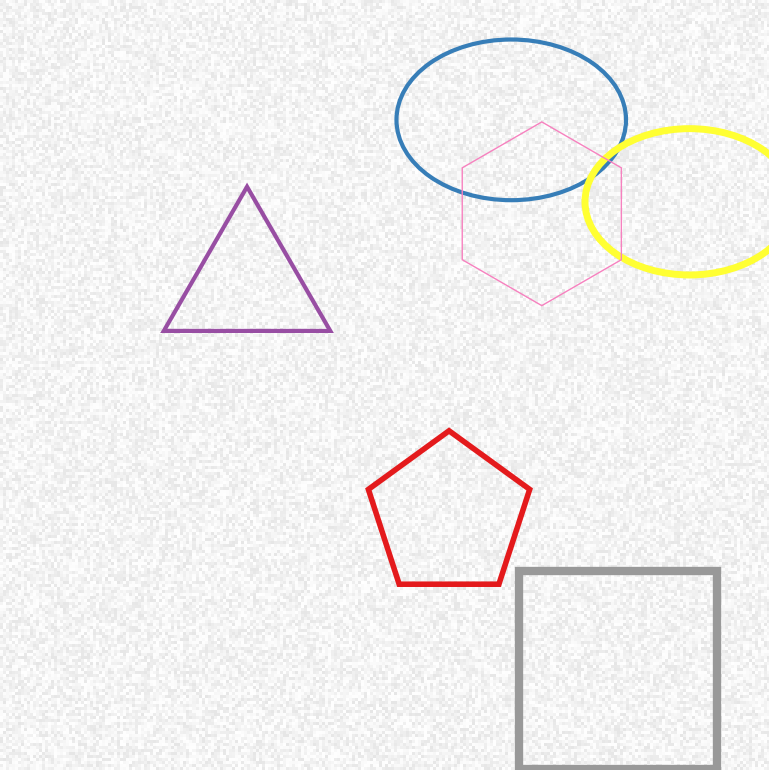[{"shape": "pentagon", "thickness": 2, "radius": 0.55, "center": [0.583, 0.33]}, {"shape": "oval", "thickness": 1.5, "radius": 0.75, "center": [0.664, 0.844]}, {"shape": "triangle", "thickness": 1.5, "radius": 0.62, "center": [0.321, 0.633]}, {"shape": "oval", "thickness": 2.5, "radius": 0.68, "center": [0.895, 0.738]}, {"shape": "hexagon", "thickness": 0.5, "radius": 0.6, "center": [0.704, 0.722]}, {"shape": "square", "thickness": 3, "radius": 0.64, "center": [0.803, 0.13]}]